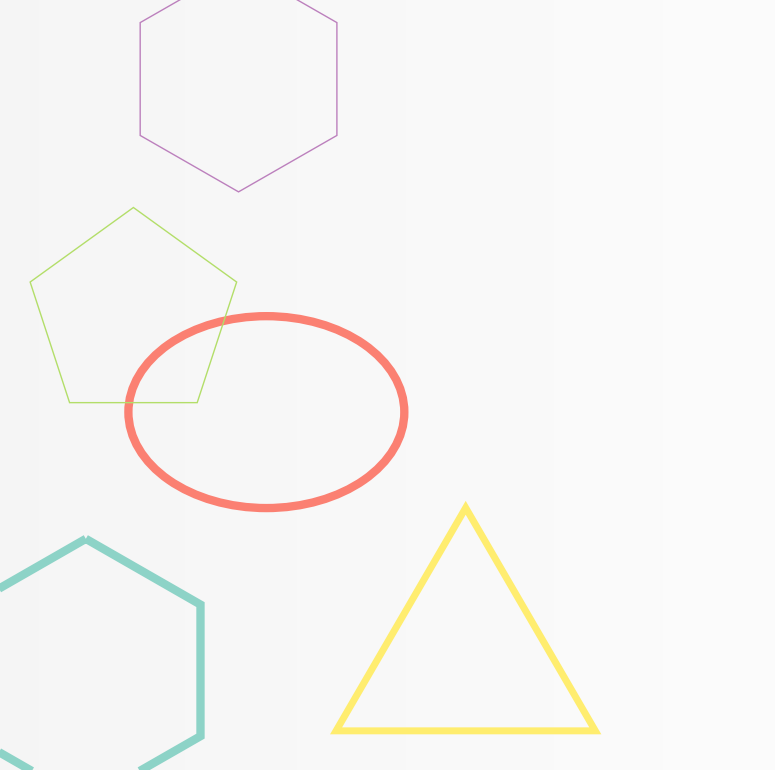[{"shape": "hexagon", "thickness": 3, "radius": 0.85, "center": [0.111, 0.129]}, {"shape": "oval", "thickness": 3, "radius": 0.89, "center": [0.344, 0.465]}, {"shape": "pentagon", "thickness": 0.5, "radius": 0.7, "center": [0.172, 0.59]}, {"shape": "hexagon", "thickness": 0.5, "radius": 0.73, "center": [0.308, 0.897]}, {"shape": "triangle", "thickness": 2.5, "radius": 0.97, "center": [0.601, 0.147]}]